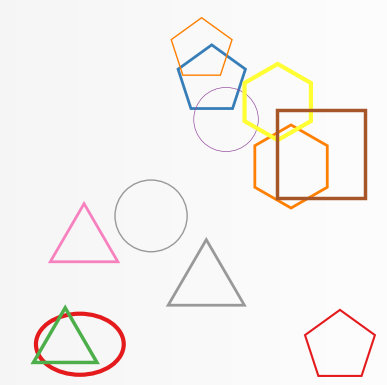[{"shape": "pentagon", "thickness": 1.5, "radius": 0.47, "center": [0.877, 0.1]}, {"shape": "oval", "thickness": 3, "radius": 0.57, "center": [0.206, 0.106]}, {"shape": "pentagon", "thickness": 2, "radius": 0.46, "center": [0.546, 0.792]}, {"shape": "triangle", "thickness": 2.5, "radius": 0.47, "center": [0.168, 0.106]}, {"shape": "circle", "thickness": 0.5, "radius": 0.42, "center": [0.583, 0.69]}, {"shape": "hexagon", "thickness": 2, "radius": 0.54, "center": [0.751, 0.568]}, {"shape": "pentagon", "thickness": 1, "radius": 0.41, "center": [0.52, 0.871]}, {"shape": "hexagon", "thickness": 3, "radius": 0.49, "center": [0.717, 0.735]}, {"shape": "square", "thickness": 2.5, "radius": 0.57, "center": [0.829, 0.6]}, {"shape": "triangle", "thickness": 2, "radius": 0.5, "center": [0.217, 0.37]}, {"shape": "triangle", "thickness": 2, "radius": 0.57, "center": [0.532, 0.264]}, {"shape": "circle", "thickness": 1, "radius": 0.47, "center": [0.39, 0.439]}]